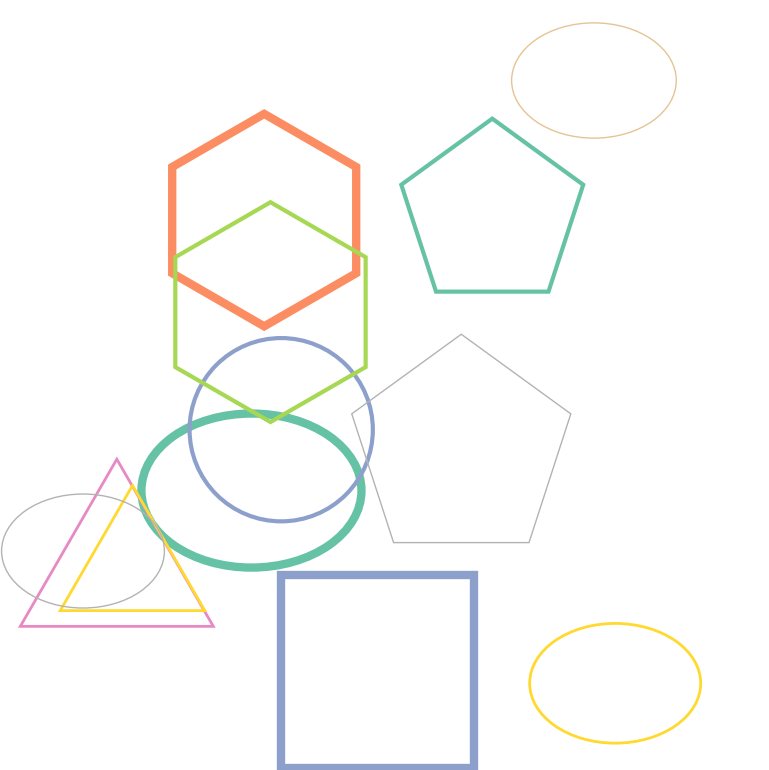[{"shape": "oval", "thickness": 3, "radius": 0.71, "center": [0.327, 0.363]}, {"shape": "pentagon", "thickness": 1.5, "radius": 0.62, "center": [0.639, 0.722]}, {"shape": "hexagon", "thickness": 3, "radius": 0.69, "center": [0.343, 0.714]}, {"shape": "square", "thickness": 3, "radius": 0.63, "center": [0.49, 0.128]}, {"shape": "circle", "thickness": 1.5, "radius": 0.6, "center": [0.365, 0.442]}, {"shape": "triangle", "thickness": 1, "radius": 0.72, "center": [0.152, 0.259]}, {"shape": "hexagon", "thickness": 1.5, "radius": 0.71, "center": [0.351, 0.595]}, {"shape": "triangle", "thickness": 1, "radius": 0.54, "center": [0.172, 0.261]}, {"shape": "oval", "thickness": 1, "radius": 0.56, "center": [0.799, 0.113]}, {"shape": "oval", "thickness": 0.5, "radius": 0.53, "center": [0.771, 0.895]}, {"shape": "oval", "thickness": 0.5, "radius": 0.53, "center": [0.108, 0.284]}, {"shape": "pentagon", "thickness": 0.5, "radius": 0.75, "center": [0.599, 0.416]}]